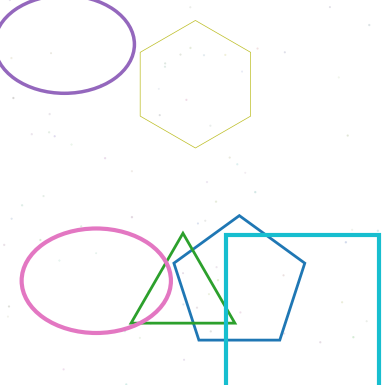[{"shape": "pentagon", "thickness": 2, "radius": 0.89, "center": [0.622, 0.261]}, {"shape": "triangle", "thickness": 2, "radius": 0.78, "center": [0.475, 0.238]}, {"shape": "oval", "thickness": 2.5, "radius": 0.91, "center": [0.168, 0.885]}, {"shape": "oval", "thickness": 3, "radius": 0.97, "center": [0.25, 0.271]}, {"shape": "hexagon", "thickness": 0.5, "radius": 0.83, "center": [0.508, 0.781]}, {"shape": "square", "thickness": 3, "radius": 0.99, "center": [0.785, 0.19]}]